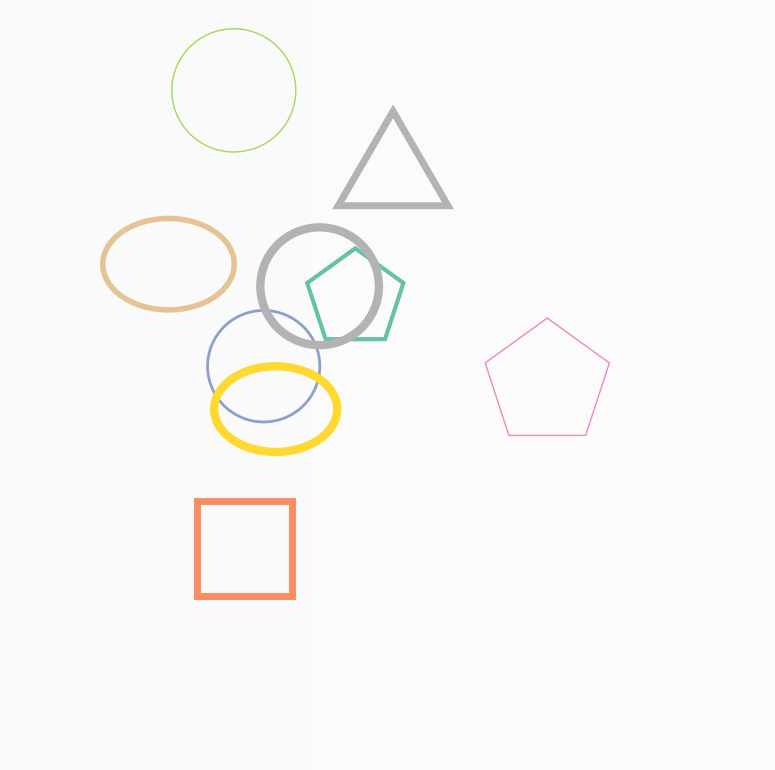[{"shape": "pentagon", "thickness": 1.5, "radius": 0.33, "center": [0.458, 0.612]}, {"shape": "square", "thickness": 2.5, "radius": 0.31, "center": [0.315, 0.287]}, {"shape": "circle", "thickness": 1, "radius": 0.36, "center": [0.34, 0.524]}, {"shape": "pentagon", "thickness": 0.5, "radius": 0.42, "center": [0.706, 0.503]}, {"shape": "circle", "thickness": 0.5, "radius": 0.4, "center": [0.302, 0.883]}, {"shape": "oval", "thickness": 3, "radius": 0.4, "center": [0.356, 0.469]}, {"shape": "oval", "thickness": 2, "radius": 0.42, "center": [0.217, 0.657]}, {"shape": "triangle", "thickness": 2.5, "radius": 0.41, "center": [0.507, 0.774]}, {"shape": "circle", "thickness": 3, "radius": 0.38, "center": [0.412, 0.628]}]